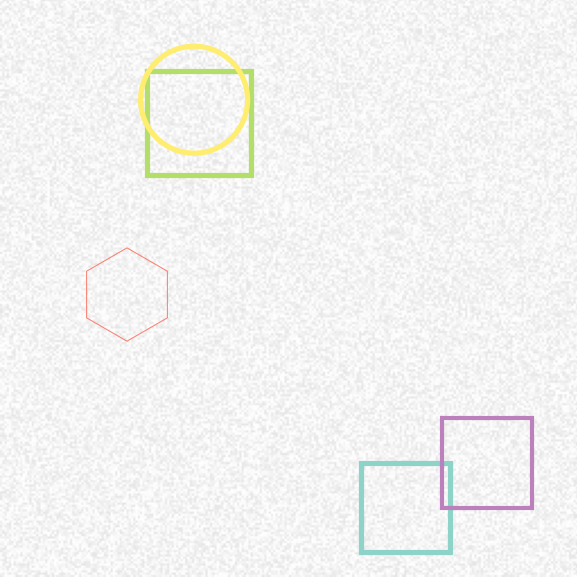[{"shape": "square", "thickness": 2.5, "radius": 0.38, "center": [0.702, 0.12]}, {"shape": "hexagon", "thickness": 0.5, "radius": 0.4, "center": [0.22, 0.489]}, {"shape": "square", "thickness": 2.5, "radius": 0.45, "center": [0.344, 0.786]}, {"shape": "square", "thickness": 2, "radius": 0.39, "center": [0.844, 0.198]}, {"shape": "circle", "thickness": 2.5, "radius": 0.46, "center": [0.336, 0.826]}]